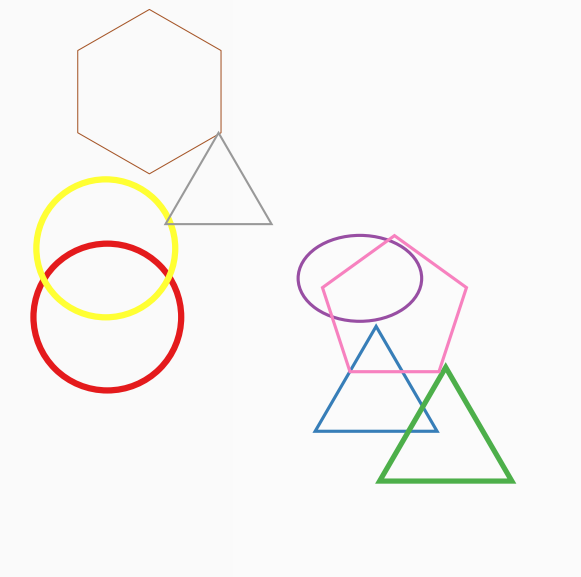[{"shape": "circle", "thickness": 3, "radius": 0.64, "center": [0.185, 0.45]}, {"shape": "triangle", "thickness": 1.5, "radius": 0.61, "center": [0.647, 0.313]}, {"shape": "triangle", "thickness": 2.5, "radius": 0.66, "center": [0.767, 0.232]}, {"shape": "oval", "thickness": 1.5, "radius": 0.53, "center": [0.619, 0.517]}, {"shape": "circle", "thickness": 3, "radius": 0.6, "center": [0.182, 0.569]}, {"shape": "hexagon", "thickness": 0.5, "radius": 0.71, "center": [0.257, 0.84]}, {"shape": "pentagon", "thickness": 1.5, "radius": 0.65, "center": [0.679, 0.461]}, {"shape": "triangle", "thickness": 1, "radius": 0.53, "center": [0.376, 0.664]}]